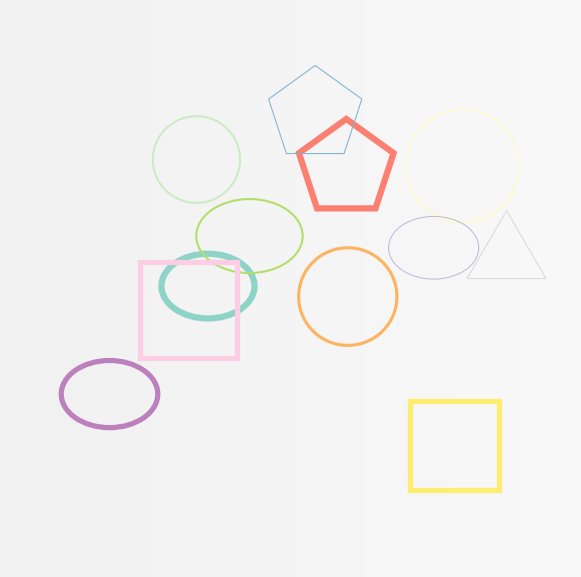[{"shape": "oval", "thickness": 3, "radius": 0.4, "center": [0.358, 0.504]}, {"shape": "circle", "thickness": 0.5, "radius": 0.49, "center": [0.796, 0.712]}, {"shape": "oval", "thickness": 0.5, "radius": 0.39, "center": [0.746, 0.57]}, {"shape": "pentagon", "thickness": 3, "radius": 0.43, "center": [0.596, 0.708]}, {"shape": "pentagon", "thickness": 0.5, "radius": 0.42, "center": [0.542, 0.801]}, {"shape": "circle", "thickness": 1.5, "radius": 0.42, "center": [0.598, 0.486]}, {"shape": "oval", "thickness": 1, "radius": 0.46, "center": [0.429, 0.59]}, {"shape": "square", "thickness": 2.5, "radius": 0.42, "center": [0.324, 0.463]}, {"shape": "triangle", "thickness": 0.5, "radius": 0.39, "center": [0.872, 0.556]}, {"shape": "oval", "thickness": 2.5, "radius": 0.42, "center": [0.188, 0.317]}, {"shape": "circle", "thickness": 1, "radius": 0.38, "center": [0.338, 0.723]}, {"shape": "square", "thickness": 2.5, "radius": 0.39, "center": [0.782, 0.228]}]